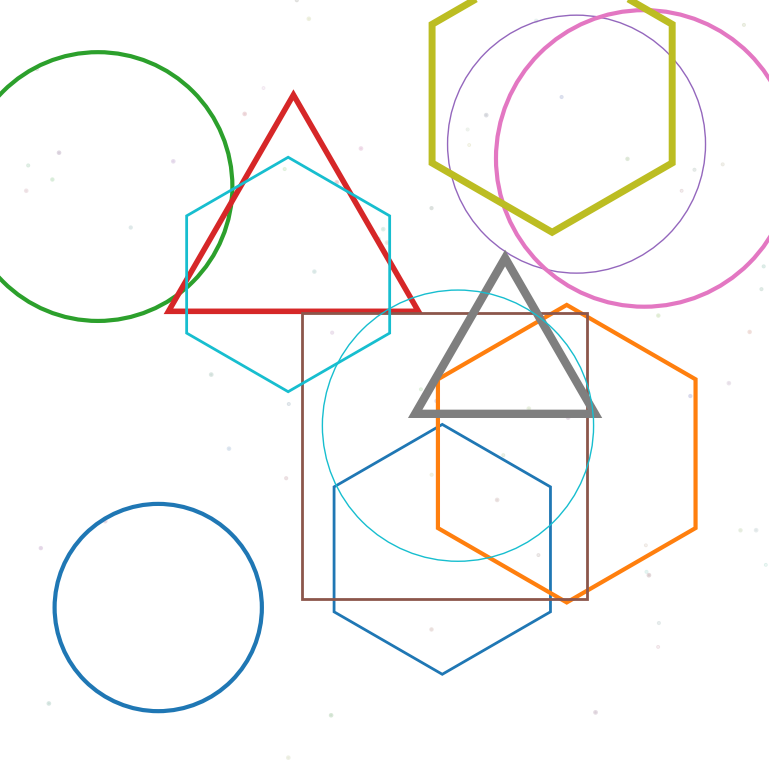[{"shape": "circle", "thickness": 1.5, "radius": 0.67, "center": [0.206, 0.211]}, {"shape": "hexagon", "thickness": 1, "radius": 0.81, "center": [0.574, 0.287]}, {"shape": "hexagon", "thickness": 1.5, "radius": 0.97, "center": [0.736, 0.411]}, {"shape": "circle", "thickness": 1.5, "radius": 0.87, "center": [0.127, 0.758]}, {"shape": "triangle", "thickness": 2, "radius": 0.94, "center": [0.381, 0.689]}, {"shape": "circle", "thickness": 0.5, "radius": 0.84, "center": [0.749, 0.813]}, {"shape": "square", "thickness": 1, "radius": 0.93, "center": [0.577, 0.408]}, {"shape": "circle", "thickness": 1.5, "radius": 0.96, "center": [0.837, 0.794]}, {"shape": "triangle", "thickness": 3, "radius": 0.67, "center": [0.656, 0.53]}, {"shape": "hexagon", "thickness": 2.5, "radius": 0.9, "center": [0.717, 0.878]}, {"shape": "hexagon", "thickness": 1, "radius": 0.76, "center": [0.374, 0.644]}, {"shape": "circle", "thickness": 0.5, "radius": 0.88, "center": [0.595, 0.447]}]